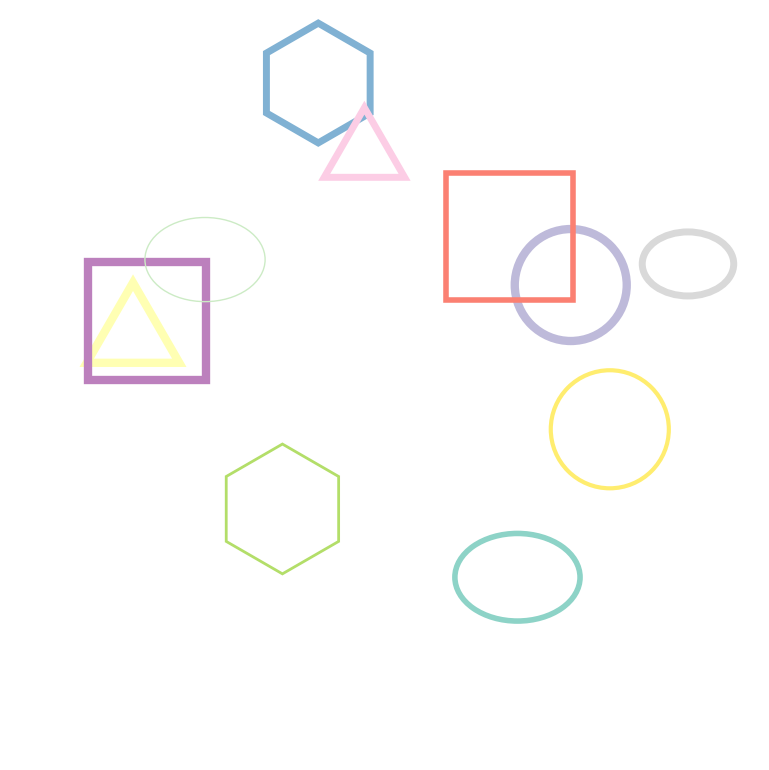[{"shape": "oval", "thickness": 2, "radius": 0.41, "center": [0.672, 0.25]}, {"shape": "triangle", "thickness": 3, "radius": 0.35, "center": [0.173, 0.564]}, {"shape": "circle", "thickness": 3, "radius": 0.36, "center": [0.741, 0.63]}, {"shape": "square", "thickness": 2, "radius": 0.41, "center": [0.662, 0.693]}, {"shape": "hexagon", "thickness": 2.5, "radius": 0.39, "center": [0.413, 0.892]}, {"shape": "hexagon", "thickness": 1, "radius": 0.42, "center": [0.367, 0.339]}, {"shape": "triangle", "thickness": 2.5, "radius": 0.3, "center": [0.473, 0.8]}, {"shape": "oval", "thickness": 2.5, "radius": 0.3, "center": [0.893, 0.657]}, {"shape": "square", "thickness": 3, "radius": 0.38, "center": [0.191, 0.583]}, {"shape": "oval", "thickness": 0.5, "radius": 0.39, "center": [0.266, 0.663]}, {"shape": "circle", "thickness": 1.5, "radius": 0.38, "center": [0.792, 0.442]}]